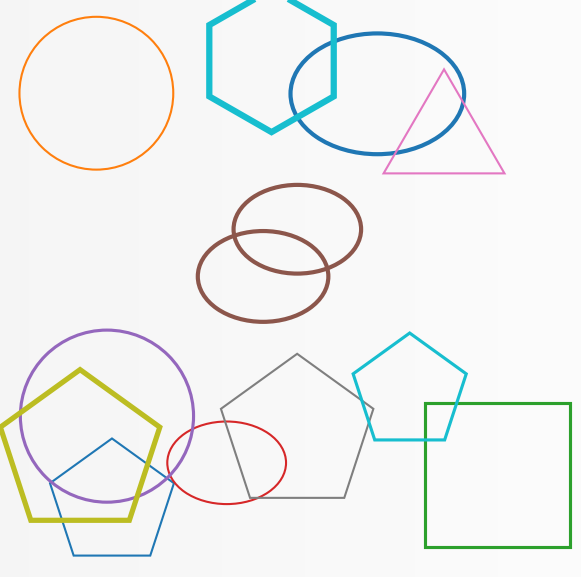[{"shape": "oval", "thickness": 2, "radius": 0.75, "center": [0.649, 0.837]}, {"shape": "pentagon", "thickness": 1, "radius": 0.56, "center": [0.193, 0.128]}, {"shape": "circle", "thickness": 1, "radius": 0.66, "center": [0.166, 0.838]}, {"shape": "square", "thickness": 1.5, "radius": 0.62, "center": [0.856, 0.176]}, {"shape": "oval", "thickness": 1, "radius": 0.51, "center": [0.39, 0.198]}, {"shape": "circle", "thickness": 1.5, "radius": 0.74, "center": [0.184, 0.279]}, {"shape": "oval", "thickness": 2, "radius": 0.56, "center": [0.453, 0.52]}, {"shape": "oval", "thickness": 2, "radius": 0.55, "center": [0.512, 0.602]}, {"shape": "triangle", "thickness": 1, "radius": 0.6, "center": [0.764, 0.759]}, {"shape": "pentagon", "thickness": 1, "radius": 0.69, "center": [0.511, 0.249]}, {"shape": "pentagon", "thickness": 2.5, "radius": 0.72, "center": [0.138, 0.215]}, {"shape": "hexagon", "thickness": 3, "radius": 0.62, "center": [0.467, 0.894]}, {"shape": "pentagon", "thickness": 1.5, "radius": 0.51, "center": [0.705, 0.32]}]